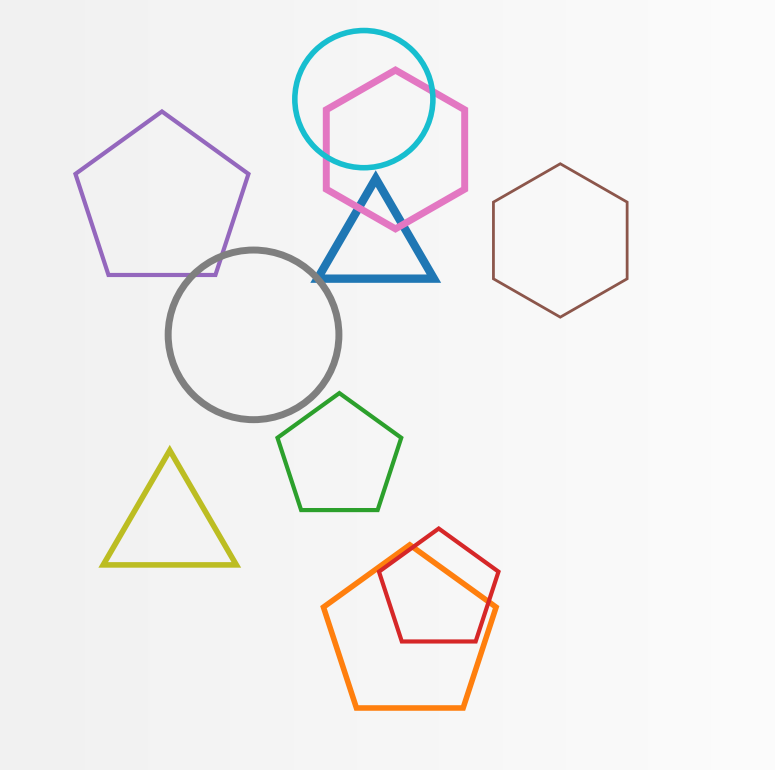[{"shape": "triangle", "thickness": 3, "radius": 0.43, "center": [0.485, 0.681]}, {"shape": "pentagon", "thickness": 2, "radius": 0.59, "center": [0.529, 0.175]}, {"shape": "pentagon", "thickness": 1.5, "radius": 0.42, "center": [0.438, 0.405]}, {"shape": "pentagon", "thickness": 1.5, "radius": 0.41, "center": [0.566, 0.233]}, {"shape": "pentagon", "thickness": 1.5, "radius": 0.59, "center": [0.209, 0.738]}, {"shape": "hexagon", "thickness": 1, "radius": 0.5, "center": [0.723, 0.688]}, {"shape": "hexagon", "thickness": 2.5, "radius": 0.52, "center": [0.51, 0.806]}, {"shape": "circle", "thickness": 2.5, "radius": 0.55, "center": [0.327, 0.565]}, {"shape": "triangle", "thickness": 2, "radius": 0.5, "center": [0.219, 0.316]}, {"shape": "circle", "thickness": 2, "radius": 0.45, "center": [0.47, 0.871]}]